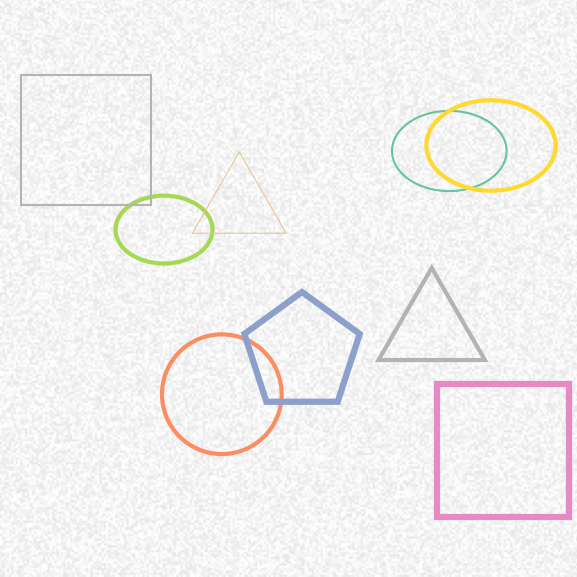[{"shape": "oval", "thickness": 1, "radius": 0.5, "center": [0.778, 0.738]}, {"shape": "circle", "thickness": 2, "radius": 0.52, "center": [0.384, 0.317]}, {"shape": "pentagon", "thickness": 3, "radius": 0.53, "center": [0.523, 0.388]}, {"shape": "square", "thickness": 3, "radius": 0.57, "center": [0.871, 0.219]}, {"shape": "oval", "thickness": 2, "radius": 0.42, "center": [0.284, 0.602]}, {"shape": "oval", "thickness": 2, "radius": 0.56, "center": [0.85, 0.747]}, {"shape": "triangle", "thickness": 0.5, "radius": 0.47, "center": [0.414, 0.642]}, {"shape": "square", "thickness": 1, "radius": 0.56, "center": [0.149, 0.757]}, {"shape": "triangle", "thickness": 2, "radius": 0.53, "center": [0.748, 0.429]}]